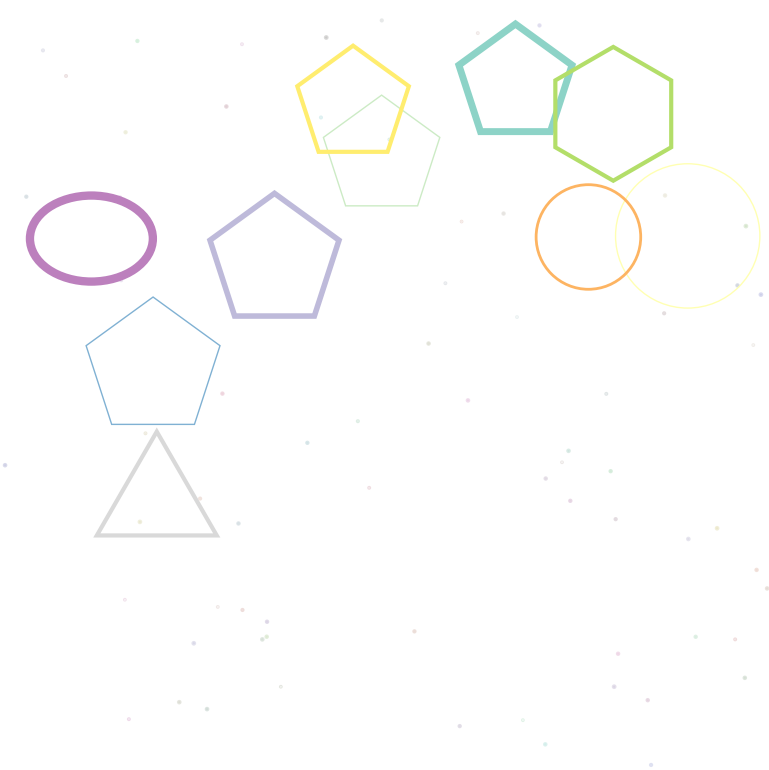[{"shape": "pentagon", "thickness": 2.5, "radius": 0.39, "center": [0.669, 0.892]}, {"shape": "circle", "thickness": 0.5, "radius": 0.47, "center": [0.893, 0.694]}, {"shape": "pentagon", "thickness": 2, "radius": 0.44, "center": [0.356, 0.661]}, {"shape": "pentagon", "thickness": 0.5, "radius": 0.46, "center": [0.199, 0.523]}, {"shape": "circle", "thickness": 1, "radius": 0.34, "center": [0.764, 0.692]}, {"shape": "hexagon", "thickness": 1.5, "radius": 0.43, "center": [0.796, 0.852]}, {"shape": "triangle", "thickness": 1.5, "radius": 0.45, "center": [0.204, 0.35]}, {"shape": "oval", "thickness": 3, "radius": 0.4, "center": [0.119, 0.69]}, {"shape": "pentagon", "thickness": 0.5, "radius": 0.4, "center": [0.496, 0.797]}, {"shape": "pentagon", "thickness": 1.5, "radius": 0.38, "center": [0.459, 0.864]}]